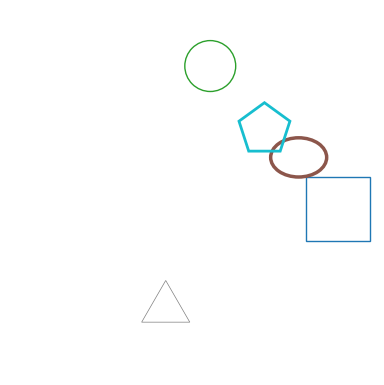[{"shape": "square", "thickness": 1, "radius": 0.41, "center": [0.878, 0.457]}, {"shape": "circle", "thickness": 1, "radius": 0.33, "center": [0.546, 0.828]}, {"shape": "oval", "thickness": 2.5, "radius": 0.36, "center": [0.776, 0.591]}, {"shape": "triangle", "thickness": 0.5, "radius": 0.36, "center": [0.43, 0.199]}, {"shape": "pentagon", "thickness": 2, "radius": 0.35, "center": [0.687, 0.664]}]